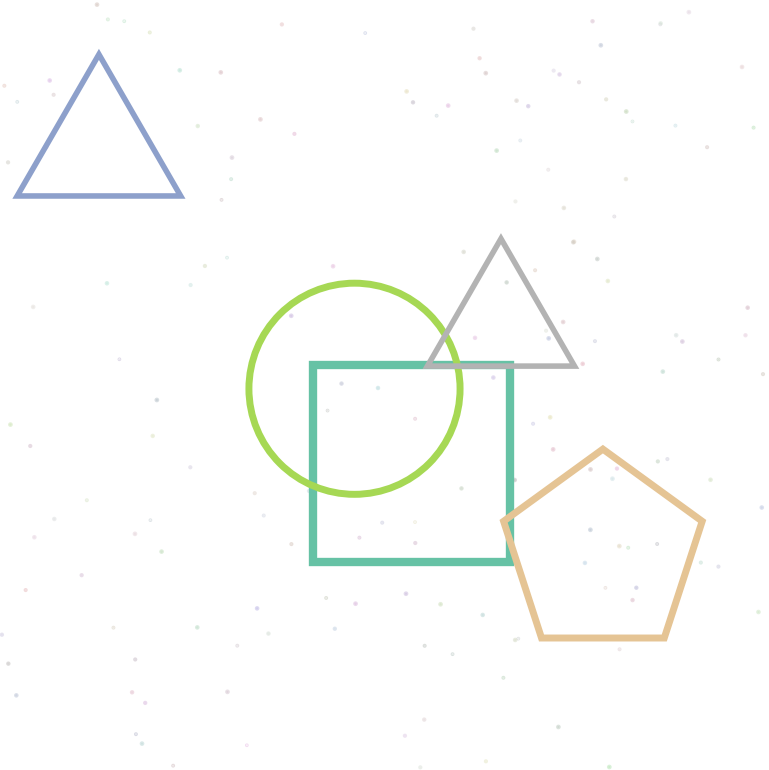[{"shape": "square", "thickness": 3, "radius": 0.64, "center": [0.534, 0.398]}, {"shape": "triangle", "thickness": 2, "radius": 0.61, "center": [0.128, 0.807]}, {"shape": "circle", "thickness": 2.5, "radius": 0.69, "center": [0.46, 0.495]}, {"shape": "pentagon", "thickness": 2.5, "radius": 0.68, "center": [0.783, 0.281]}, {"shape": "triangle", "thickness": 2, "radius": 0.55, "center": [0.651, 0.58]}]